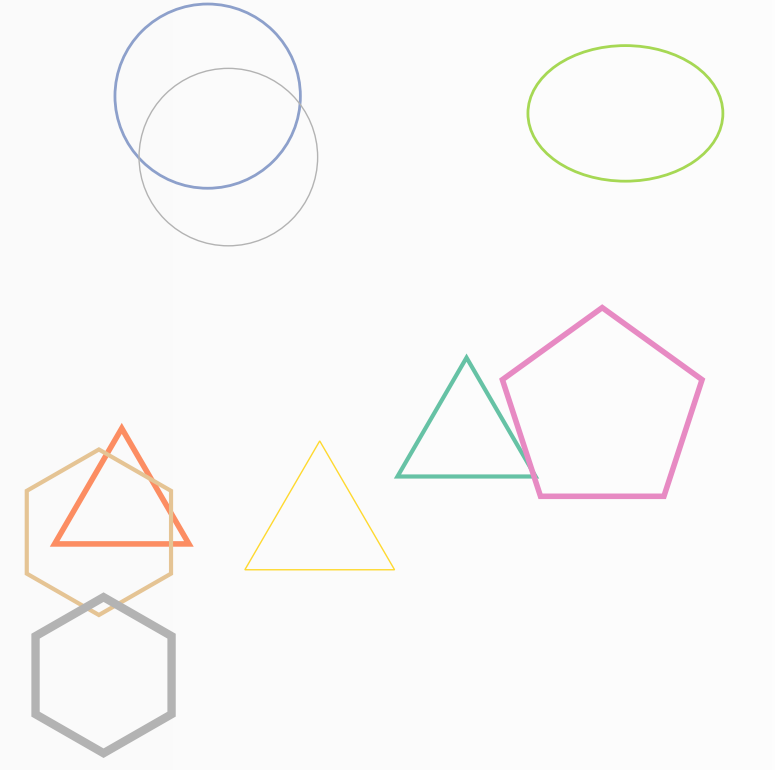[{"shape": "triangle", "thickness": 1.5, "radius": 0.51, "center": [0.602, 0.433]}, {"shape": "triangle", "thickness": 2, "radius": 0.5, "center": [0.157, 0.344]}, {"shape": "circle", "thickness": 1, "radius": 0.6, "center": [0.268, 0.875]}, {"shape": "pentagon", "thickness": 2, "radius": 0.68, "center": [0.777, 0.465]}, {"shape": "oval", "thickness": 1, "radius": 0.63, "center": [0.807, 0.853]}, {"shape": "triangle", "thickness": 0.5, "radius": 0.56, "center": [0.413, 0.316]}, {"shape": "hexagon", "thickness": 1.5, "radius": 0.54, "center": [0.128, 0.309]}, {"shape": "hexagon", "thickness": 3, "radius": 0.51, "center": [0.134, 0.123]}, {"shape": "circle", "thickness": 0.5, "radius": 0.58, "center": [0.295, 0.796]}]